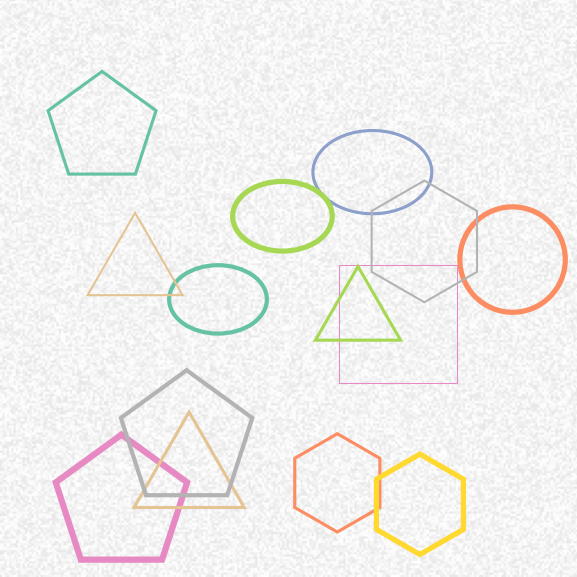[{"shape": "pentagon", "thickness": 1.5, "radius": 0.49, "center": [0.177, 0.777]}, {"shape": "oval", "thickness": 2, "radius": 0.42, "center": [0.378, 0.481]}, {"shape": "hexagon", "thickness": 1.5, "radius": 0.43, "center": [0.584, 0.163]}, {"shape": "circle", "thickness": 2.5, "radius": 0.46, "center": [0.888, 0.55]}, {"shape": "oval", "thickness": 1.5, "radius": 0.51, "center": [0.645, 0.701]}, {"shape": "pentagon", "thickness": 3, "radius": 0.6, "center": [0.21, 0.127]}, {"shape": "square", "thickness": 0.5, "radius": 0.51, "center": [0.689, 0.438]}, {"shape": "oval", "thickness": 2.5, "radius": 0.43, "center": [0.489, 0.625]}, {"shape": "triangle", "thickness": 1.5, "radius": 0.43, "center": [0.62, 0.453]}, {"shape": "hexagon", "thickness": 2.5, "radius": 0.43, "center": [0.727, 0.126]}, {"shape": "triangle", "thickness": 1.5, "radius": 0.55, "center": [0.327, 0.175]}, {"shape": "triangle", "thickness": 1, "radius": 0.47, "center": [0.234, 0.536]}, {"shape": "hexagon", "thickness": 1, "radius": 0.53, "center": [0.735, 0.581]}, {"shape": "pentagon", "thickness": 2, "radius": 0.6, "center": [0.323, 0.238]}]